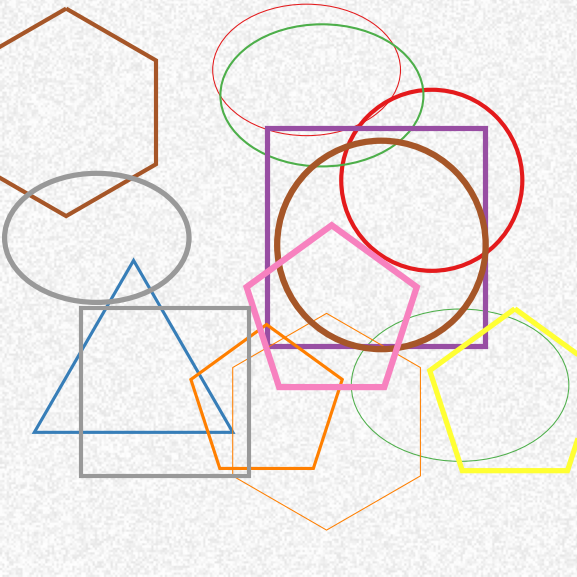[{"shape": "oval", "thickness": 0.5, "radius": 0.81, "center": [0.531, 0.878]}, {"shape": "circle", "thickness": 2, "radius": 0.78, "center": [0.748, 0.687]}, {"shape": "triangle", "thickness": 1.5, "radius": 0.99, "center": [0.231, 0.35]}, {"shape": "oval", "thickness": 1, "radius": 0.88, "center": [0.557, 0.834]}, {"shape": "oval", "thickness": 0.5, "radius": 0.94, "center": [0.797, 0.332]}, {"shape": "square", "thickness": 2.5, "radius": 0.94, "center": [0.651, 0.589]}, {"shape": "hexagon", "thickness": 0.5, "radius": 0.94, "center": [0.565, 0.269]}, {"shape": "pentagon", "thickness": 1.5, "radius": 0.69, "center": [0.462, 0.299]}, {"shape": "pentagon", "thickness": 2.5, "radius": 0.77, "center": [0.892, 0.309]}, {"shape": "circle", "thickness": 3, "radius": 0.9, "center": [0.66, 0.575]}, {"shape": "hexagon", "thickness": 2, "radius": 0.9, "center": [0.115, 0.805]}, {"shape": "pentagon", "thickness": 3, "radius": 0.77, "center": [0.574, 0.454]}, {"shape": "square", "thickness": 2, "radius": 0.73, "center": [0.286, 0.32]}, {"shape": "oval", "thickness": 2.5, "radius": 0.8, "center": [0.168, 0.587]}]